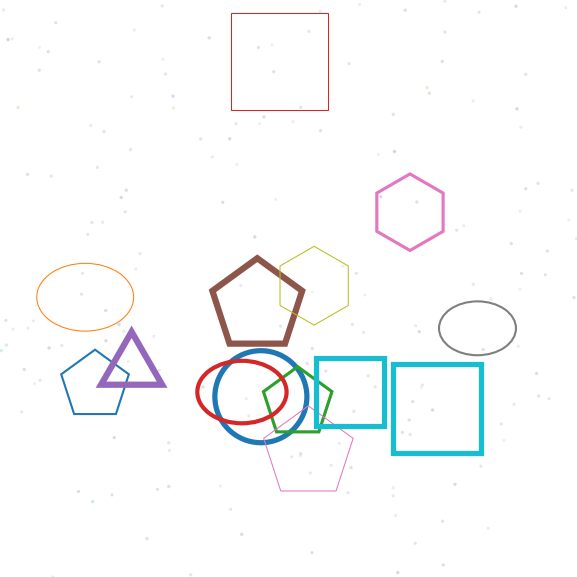[{"shape": "circle", "thickness": 2.5, "radius": 0.4, "center": [0.452, 0.312]}, {"shape": "pentagon", "thickness": 1, "radius": 0.31, "center": [0.165, 0.332]}, {"shape": "oval", "thickness": 0.5, "radius": 0.42, "center": [0.148, 0.484]}, {"shape": "pentagon", "thickness": 1.5, "radius": 0.31, "center": [0.515, 0.302]}, {"shape": "square", "thickness": 0.5, "radius": 0.42, "center": [0.484, 0.893]}, {"shape": "oval", "thickness": 2, "radius": 0.39, "center": [0.419, 0.32]}, {"shape": "triangle", "thickness": 3, "radius": 0.31, "center": [0.228, 0.363]}, {"shape": "pentagon", "thickness": 3, "radius": 0.41, "center": [0.445, 0.47]}, {"shape": "pentagon", "thickness": 0.5, "radius": 0.41, "center": [0.534, 0.215]}, {"shape": "hexagon", "thickness": 1.5, "radius": 0.33, "center": [0.71, 0.632]}, {"shape": "oval", "thickness": 1, "radius": 0.33, "center": [0.827, 0.431]}, {"shape": "hexagon", "thickness": 0.5, "radius": 0.34, "center": [0.544, 0.504]}, {"shape": "square", "thickness": 2.5, "radius": 0.3, "center": [0.605, 0.32]}, {"shape": "square", "thickness": 2.5, "radius": 0.38, "center": [0.757, 0.292]}]